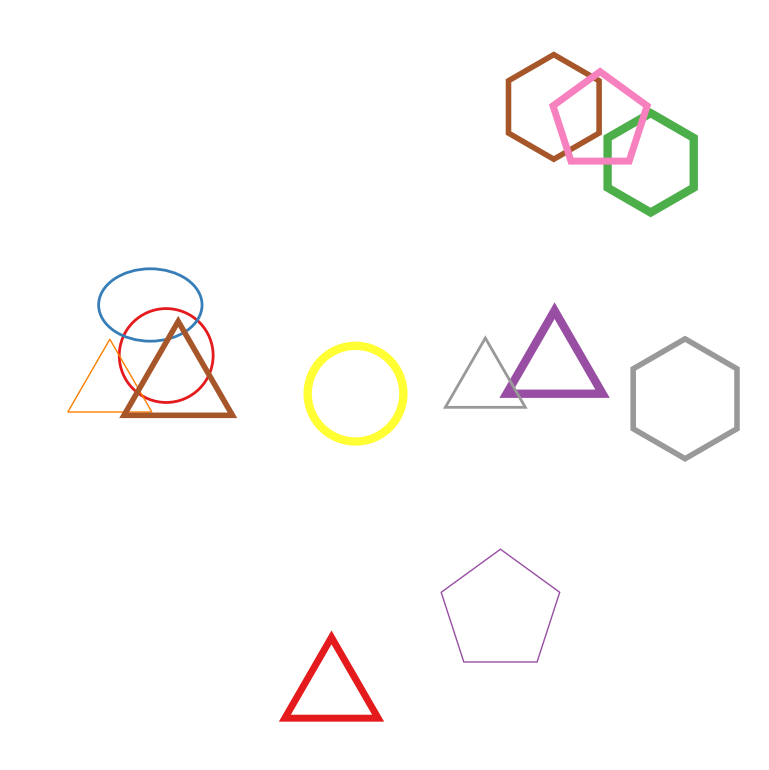[{"shape": "circle", "thickness": 1, "radius": 0.3, "center": [0.216, 0.538]}, {"shape": "triangle", "thickness": 2.5, "radius": 0.35, "center": [0.431, 0.102]}, {"shape": "oval", "thickness": 1, "radius": 0.34, "center": [0.195, 0.604]}, {"shape": "hexagon", "thickness": 3, "radius": 0.32, "center": [0.845, 0.789]}, {"shape": "triangle", "thickness": 3, "radius": 0.36, "center": [0.72, 0.525]}, {"shape": "pentagon", "thickness": 0.5, "radius": 0.4, "center": [0.65, 0.206]}, {"shape": "triangle", "thickness": 0.5, "radius": 0.32, "center": [0.143, 0.496]}, {"shape": "circle", "thickness": 3, "radius": 0.31, "center": [0.462, 0.489]}, {"shape": "hexagon", "thickness": 2, "radius": 0.34, "center": [0.719, 0.861]}, {"shape": "triangle", "thickness": 2, "radius": 0.41, "center": [0.231, 0.501]}, {"shape": "pentagon", "thickness": 2.5, "radius": 0.32, "center": [0.779, 0.843]}, {"shape": "triangle", "thickness": 1, "radius": 0.3, "center": [0.63, 0.501]}, {"shape": "hexagon", "thickness": 2, "radius": 0.39, "center": [0.89, 0.482]}]